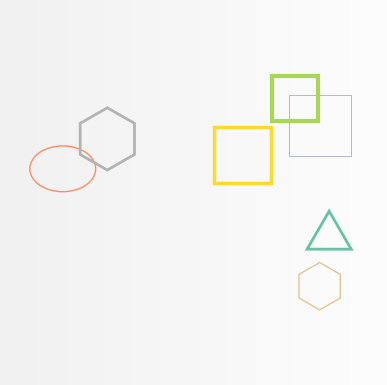[{"shape": "triangle", "thickness": 2, "radius": 0.33, "center": [0.849, 0.386]}, {"shape": "oval", "thickness": 1, "radius": 0.43, "center": [0.162, 0.562]}, {"shape": "square", "thickness": 0.5, "radius": 0.4, "center": [0.825, 0.674]}, {"shape": "square", "thickness": 3, "radius": 0.29, "center": [0.761, 0.744]}, {"shape": "square", "thickness": 2.5, "radius": 0.37, "center": [0.625, 0.598]}, {"shape": "hexagon", "thickness": 1, "radius": 0.31, "center": [0.825, 0.257]}, {"shape": "hexagon", "thickness": 2, "radius": 0.4, "center": [0.277, 0.639]}]